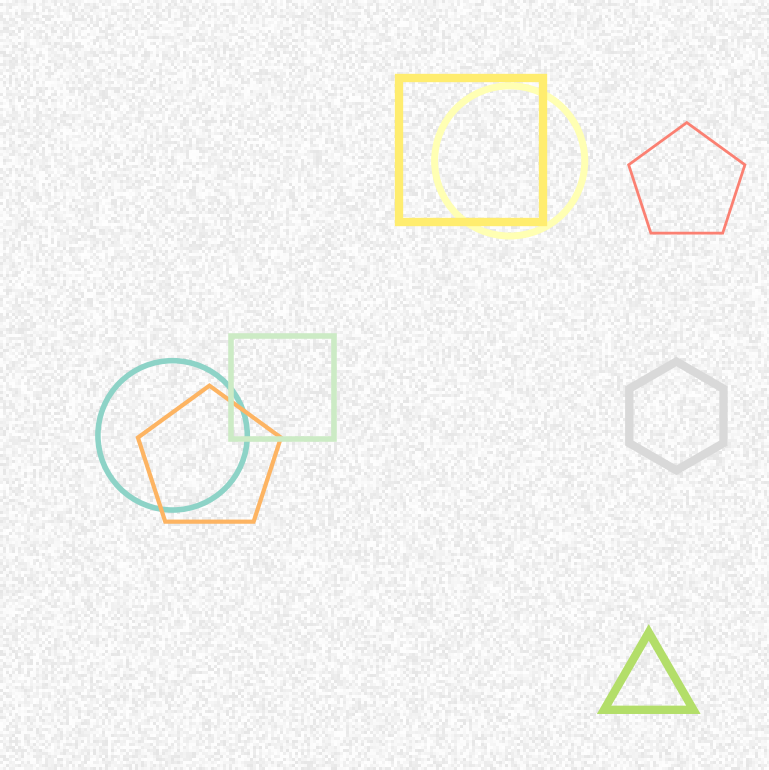[{"shape": "circle", "thickness": 2, "radius": 0.48, "center": [0.224, 0.435]}, {"shape": "circle", "thickness": 2.5, "radius": 0.49, "center": [0.662, 0.791]}, {"shape": "pentagon", "thickness": 1, "radius": 0.4, "center": [0.892, 0.761]}, {"shape": "pentagon", "thickness": 1.5, "radius": 0.49, "center": [0.272, 0.402]}, {"shape": "triangle", "thickness": 3, "radius": 0.33, "center": [0.843, 0.112]}, {"shape": "hexagon", "thickness": 3, "radius": 0.35, "center": [0.878, 0.46]}, {"shape": "square", "thickness": 2, "radius": 0.33, "center": [0.367, 0.496]}, {"shape": "square", "thickness": 3, "radius": 0.47, "center": [0.612, 0.805]}]